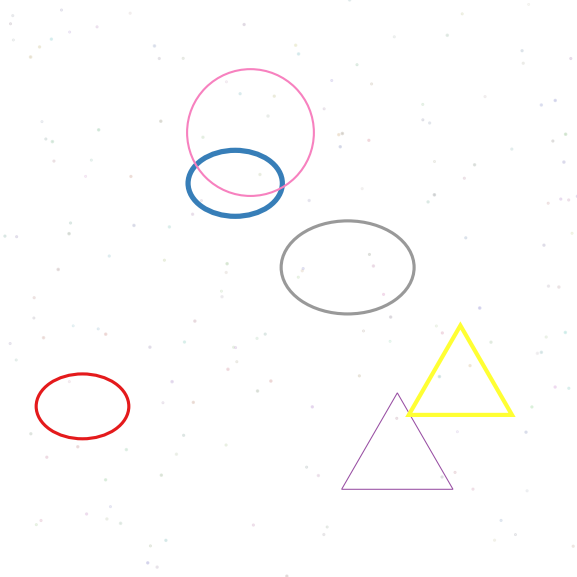[{"shape": "oval", "thickness": 1.5, "radius": 0.4, "center": [0.143, 0.295]}, {"shape": "oval", "thickness": 2.5, "radius": 0.41, "center": [0.407, 0.682]}, {"shape": "triangle", "thickness": 0.5, "radius": 0.56, "center": [0.688, 0.208]}, {"shape": "triangle", "thickness": 2, "radius": 0.52, "center": [0.797, 0.332]}, {"shape": "circle", "thickness": 1, "radius": 0.55, "center": [0.434, 0.77]}, {"shape": "oval", "thickness": 1.5, "radius": 0.58, "center": [0.602, 0.536]}]